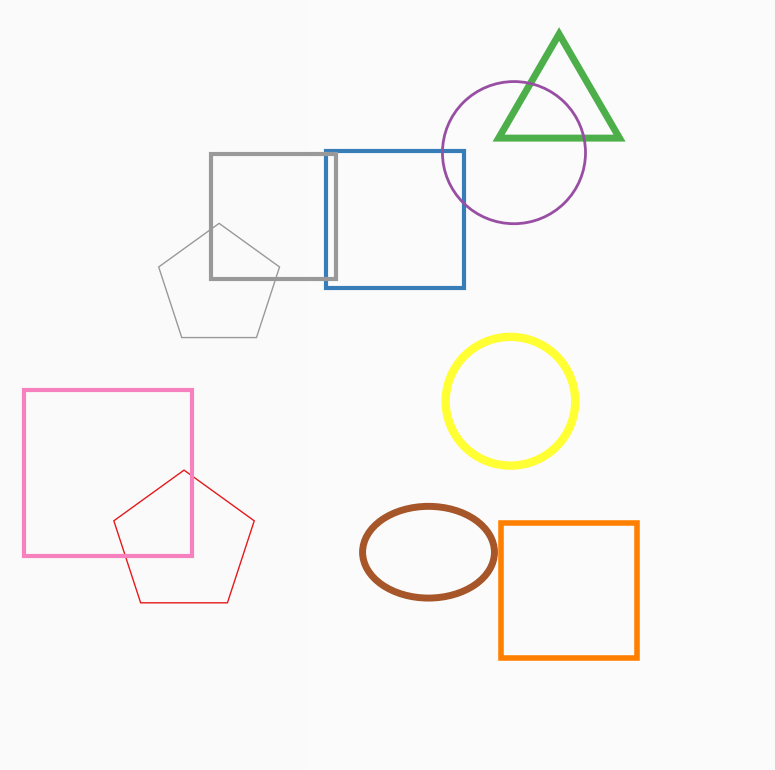[{"shape": "pentagon", "thickness": 0.5, "radius": 0.48, "center": [0.237, 0.294]}, {"shape": "square", "thickness": 1.5, "radius": 0.44, "center": [0.509, 0.715]}, {"shape": "triangle", "thickness": 2.5, "radius": 0.45, "center": [0.721, 0.866]}, {"shape": "circle", "thickness": 1, "radius": 0.46, "center": [0.663, 0.802]}, {"shape": "square", "thickness": 2, "radius": 0.44, "center": [0.734, 0.233]}, {"shape": "circle", "thickness": 3, "radius": 0.42, "center": [0.659, 0.479]}, {"shape": "oval", "thickness": 2.5, "radius": 0.43, "center": [0.553, 0.283]}, {"shape": "square", "thickness": 1.5, "radius": 0.54, "center": [0.139, 0.386]}, {"shape": "square", "thickness": 1.5, "radius": 0.4, "center": [0.353, 0.719]}, {"shape": "pentagon", "thickness": 0.5, "radius": 0.41, "center": [0.283, 0.628]}]